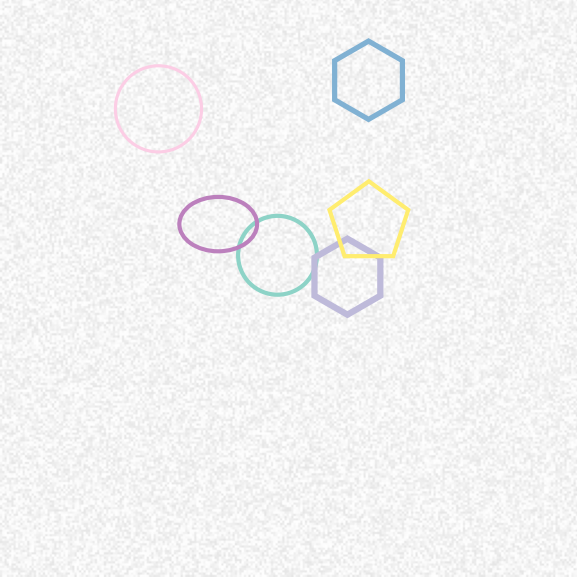[{"shape": "circle", "thickness": 2, "radius": 0.34, "center": [0.481, 0.557]}, {"shape": "hexagon", "thickness": 3, "radius": 0.33, "center": [0.602, 0.52]}, {"shape": "hexagon", "thickness": 2.5, "radius": 0.34, "center": [0.638, 0.86]}, {"shape": "circle", "thickness": 1.5, "radius": 0.37, "center": [0.274, 0.811]}, {"shape": "oval", "thickness": 2, "radius": 0.34, "center": [0.378, 0.611]}, {"shape": "pentagon", "thickness": 2, "radius": 0.36, "center": [0.639, 0.614]}]